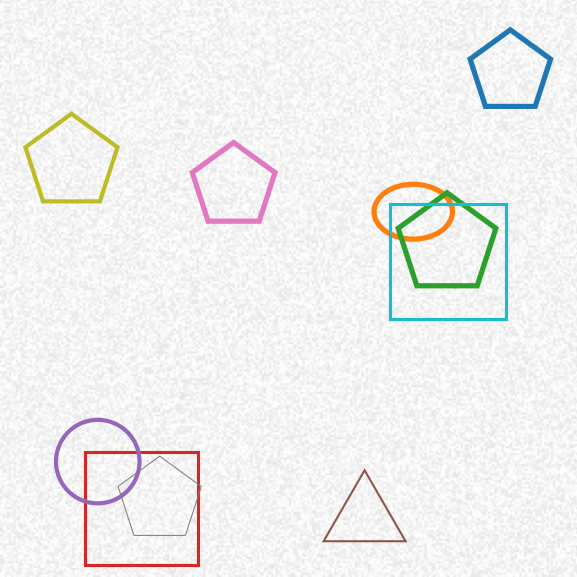[{"shape": "pentagon", "thickness": 2.5, "radius": 0.37, "center": [0.884, 0.874]}, {"shape": "oval", "thickness": 2.5, "radius": 0.34, "center": [0.716, 0.633]}, {"shape": "pentagon", "thickness": 2.5, "radius": 0.45, "center": [0.774, 0.576]}, {"shape": "square", "thickness": 1.5, "radius": 0.49, "center": [0.245, 0.119]}, {"shape": "circle", "thickness": 2, "radius": 0.36, "center": [0.169, 0.2]}, {"shape": "triangle", "thickness": 1, "radius": 0.41, "center": [0.631, 0.103]}, {"shape": "pentagon", "thickness": 2.5, "radius": 0.38, "center": [0.405, 0.677]}, {"shape": "pentagon", "thickness": 0.5, "radius": 0.38, "center": [0.276, 0.133]}, {"shape": "pentagon", "thickness": 2, "radius": 0.42, "center": [0.124, 0.718]}, {"shape": "square", "thickness": 1.5, "radius": 0.5, "center": [0.775, 0.547]}]